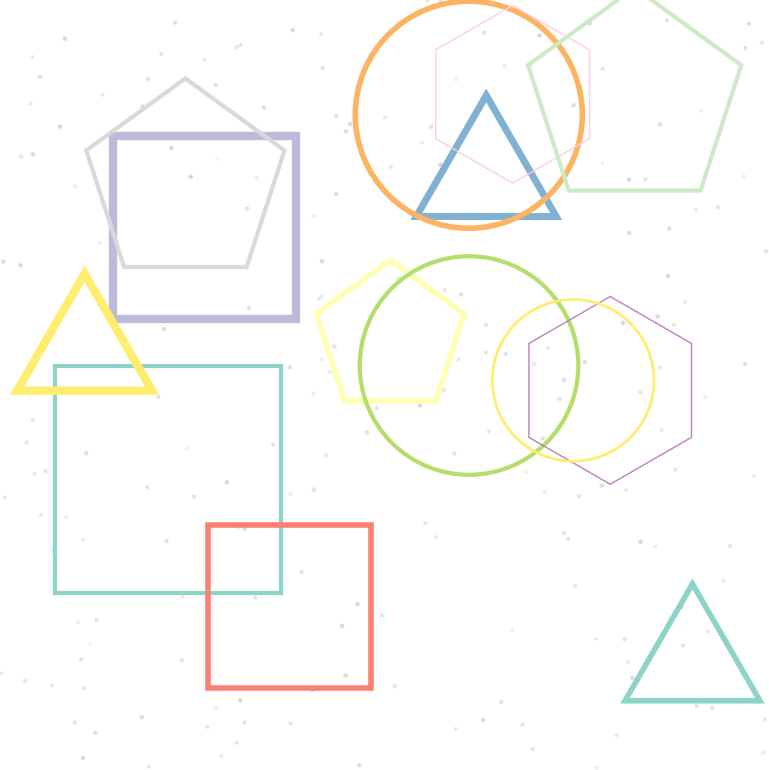[{"shape": "square", "thickness": 1.5, "radius": 0.74, "center": [0.218, 0.378]}, {"shape": "triangle", "thickness": 2, "radius": 0.51, "center": [0.899, 0.141]}, {"shape": "pentagon", "thickness": 2, "radius": 0.5, "center": [0.507, 0.561]}, {"shape": "square", "thickness": 3, "radius": 0.59, "center": [0.266, 0.704]}, {"shape": "square", "thickness": 2, "radius": 0.53, "center": [0.376, 0.212]}, {"shape": "triangle", "thickness": 2.5, "radius": 0.52, "center": [0.632, 0.771]}, {"shape": "circle", "thickness": 2, "radius": 0.74, "center": [0.609, 0.851]}, {"shape": "circle", "thickness": 1.5, "radius": 0.71, "center": [0.609, 0.525]}, {"shape": "hexagon", "thickness": 0.5, "radius": 0.58, "center": [0.666, 0.878]}, {"shape": "pentagon", "thickness": 1.5, "radius": 0.68, "center": [0.241, 0.763]}, {"shape": "hexagon", "thickness": 0.5, "radius": 0.61, "center": [0.792, 0.493]}, {"shape": "pentagon", "thickness": 1.5, "radius": 0.73, "center": [0.824, 0.87]}, {"shape": "triangle", "thickness": 3, "radius": 0.51, "center": [0.11, 0.543]}, {"shape": "circle", "thickness": 1, "radius": 0.52, "center": [0.744, 0.506]}]